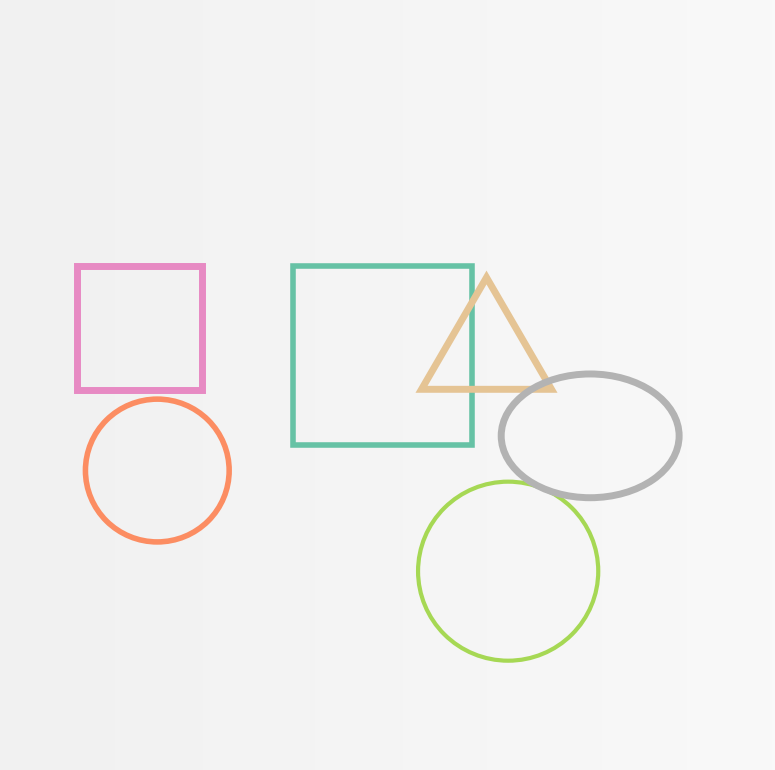[{"shape": "square", "thickness": 2, "radius": 0.58, "center": [0.494, 0.538]}, {"shape": "circle", "thickness": 2, "radius": 0.46, "center": [0.203, 0.389]}, {"shape": "square", "thickness": 2.5, "radius": 0.4, "center": [0.18, 0.574]}, {"shape": "circle", "thickness": 1.5, "radius": 0.58, "center": [0.656, 0.258]}, {"shape": "triangle", "thickness": 2.5, "radius": 0.48, "center": [0.628, 0.543]}, {"shape": "oval", "thickness": 2.5, "radius": 0.57, "center": [0.762, 0.434]}]